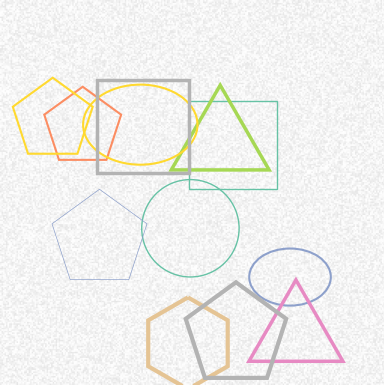[{"shape": "circle", "thickness": 1, "radius": 0.63, "center": [0.495, 0.407]}, {"shape": "square", "thickness": 1, "radius": 0.57, "center": [0.605, 0.624]}, {"shape": "pentagon", "thickness": 1.5, "radius": 0.52, "center": [0.215, 0.67]}, {"shape": "oval", "thickness": 1.5, "radius": 0.53, "center": [0.753, 0.28]}, {"shape": "pentagon", "thickness": 0.5, "radius": 0.65, "center": [0.258, 0.379]}, {"shape": "triangle", "thickness": 2.5, "radius": 0.7, "center": [0.769, 0.132]}, {"shape": "triangle", "thickness": 2.5, "radius": 0.73, "center": [0.572, 0.632]}, {"shape": "pentagon", "thickness": 1.5, "radius": 0.55, "center": [0.137, 0.689]}, {"shape": "oval", "thickness": 1.5, "radius": 0.74, "center": [0.364, 0.676]}, {"shape": "hexagon", "thickness": 3, "radius": 0.6, "center": [0.488, 0.108]}, {"shape": "pentagon", "thickness": 3, "radius": 0.69, "center": [0.613, 0.129]}, {"shape": "square", "thickness": 2.5, "radius": 0.6, "center": [0.371, 0.671]}]